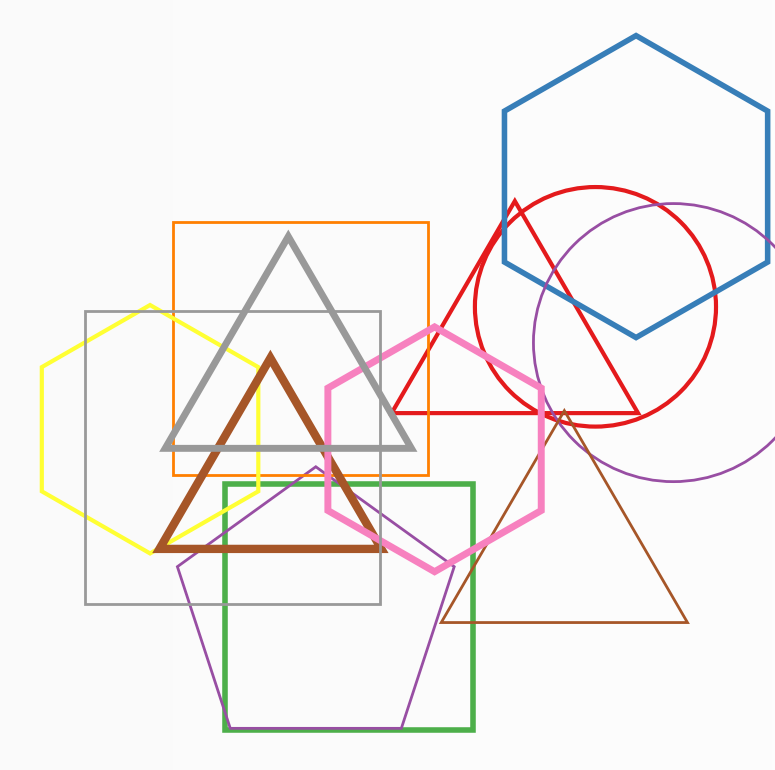[{"shape": "circle", "thickness": 1.5, "radius": 0.78, "center": [0.768, 0.602]}, {"shape": "triangle", "thickness": 1.5, "radius": 0.92, "center": [0.664, 0.555]}, {"shape": "hexagon", "thickness": 2, "radius": 0.98, "center": [0.821, 0.758]}, {"shape": "square", "thickness": 2, "radius": 0.8, "center": [0.45, 0.211]}, {"shape": "circle", "thickness": 1, "radius": 0.9, "center": [0.869, 0.555]}, {"shape": "pentagon", "thickness": 1, "radius": 0.94, "center": [0.407, 0.206]}, {"shape": "square", "thickness": 1, "radius": 0.82, "center": [0.388, 0.548]}, {"shape": "hexagon", "thickness": 1.5, "radius": 0.81, "center": [0.194, 0.443]}, {"shape": "triangle", "thickness": 3, "radius": 0.83, "center": [0.349, 0.37]}, {"shape": "triangle", "thickness": 1, "radius": 0.92, "center": [0.728, 0.283]}, {"shape": "hexagon", "thickness": 2.5, "radius": 0.79, "center": [0.561, 0.416]}, {"shape": "triangle", "thickness": 2.5, "radius": 0.92, "center": [0.372, 0.509]}, {"shape": "square", "thickness": 1, "radius": 0.95, "center": [0.3, 0.406]}]